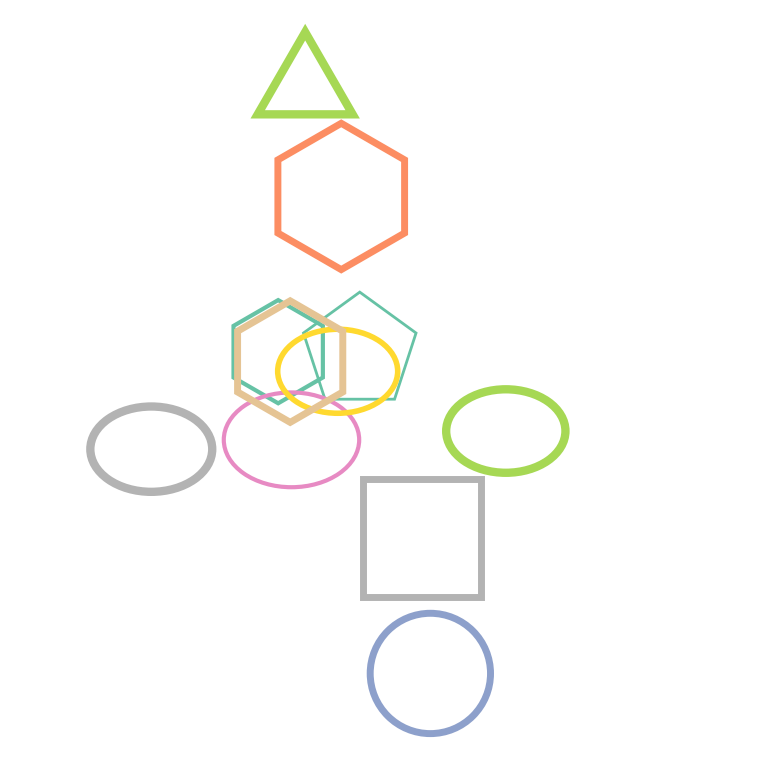[{"shape": "hexagon", "thickness": 1.5, "radius": 0.34, "center": [0.361, 0.543]}, {"shape": "pentagon", "thickness": 1, "radius": 0.38, "center": [0.467, 0.544]}, {"shape": "hexagon", "thickness": 2.5, "radius": 0.48, "center": [0.443, 0.745]}, {"shape": "circle", "thickness": 2.5, "radius": 0.39, "center": [0.559, 0.125]}, {"shape": "oval", "thickness": 1.5, "radius": 0.44, "center": [0.379, 0.429]}, {"shape": "triangle", "thickness": 3, "radius": 0.36, "center": [0.396, 0.887]}, {"shape": "oval", "thickness": 3, "radius": 0.39, "center": [0.657, 0.44]}, {"shape": "oval", "thickness": 2, "radius": 0.39, "center": [0.439, 0.518]}, {"shape": "hexagon", "thickness": 2.5, "radius": 0.39, "center": [0.377, 0.53]}, {"shape": "oval", "thickness": 3, "radius": 0.4, "center": [0.196, 0.417]}, {"shape": "square", "thickness": 2.5, "radius": 0.38, "center": [0.548, 0.301]}]